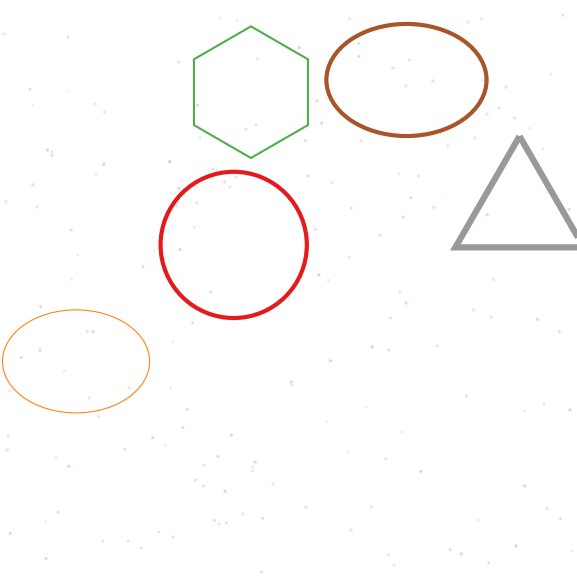[{"shape": "circle", "thickness": 2, "radius": 0.63, "center": [0.405, 0.575]}, {"shape": "hexagon", "thickness": 1, "radius": 0.57, "center": [0.435, 0.84]}, {"shape": "oval", "thickness": 0.5, "radius": 0.64, "center": [0.132, 0.373]}, {"shape": "oval", "thickness": 2, "radius": 0.69, "center": [0.704, 0.861]}, {"shape": "triangle", "thickness": 3, "radius": 0.64, "center": [0.9, 0.635]}]